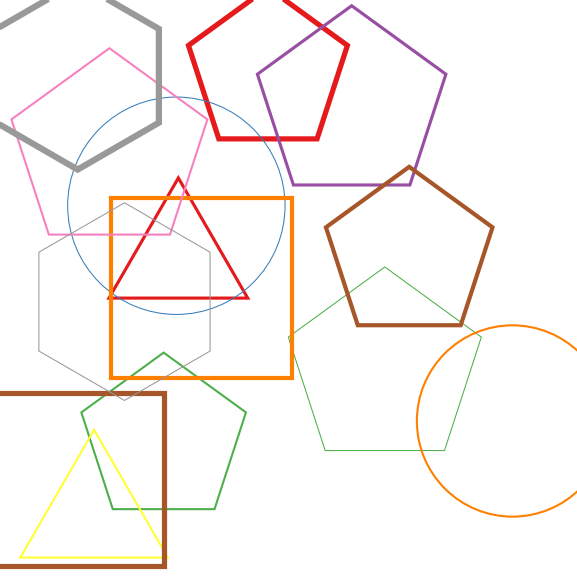[{"shape": "triangle", "thickness": 1.5, "radius": 0.69, "center": [0.309, 0.552]}, {"shape": "pentagon", "thickness": 2.5, "radius": 0.72, "center": [0.464, 0.876]}, {"shape": "circle", "thickness": 0.5, "radius": 0.94, "center": [0.305, 0.643]}, {"shape": "pentagon", "thickness": 0.5, "radius": 0.88, "center": [0.666, 0.361]}, {"shape": "pentagon", "thickness": 1, "radius": 0.75, "center": [0.283, 0.239]}, {"shape": "pentagon", "thickness": 1.5, "radius": 0.86, "center": [0.609, 0.818]}, {"shape": "circle", "thickness": 1, "radius": 0.83, "center": [0.887, 0.27]}, {"shape": "square", "thickness": 2, "radius": 0.78, "center": [0.349, 0.5]}, {"shape": "triangle", "thickness": 1, "radius": 0.74, "center": [0.163, 0.107]}, {"shape": "pentagon", "thickness": 2, "radius": 0.76, "center": [0.709, 0.559]}, {"shape": "square", "thickness": 2.5, "radius": 0.75, "center": [0.135, 0.169]}, {"shape": "pentagon", "thickness": 1, "radius": 0.89, "center": [0.189, 0.737]}, {"shape": "hexagon", "thickness": 0.5, "radius": 0.86, "center": [0.216, 0.477]}, {"shape": "hexagon", "thickness": 3, "radius": 0.81, "center": [0.134, 0.868]}]